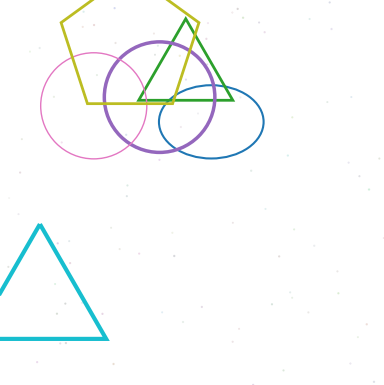[{"shape": "oval", "thickness": 1.5, "radius": 0.68, "center": [0.549, 0.683]}, {"shape": "triangle", "thickness": 2, "radius": 0.71, "center": [0.482, 0.81]}, {"shape": "circle", "thickness": 2.5, "radius": 0.72, "center": [0.415, 0.748]}, {"shape": "circle", "thickness": 1, "radius": 0.69, "center": [0.243, 0.725]}, {"shape": "pentagon", "thickness": 2, "radius": 0.94, "center": [0.338, 0.883]}, {"shape": "triangle", "thickness": 3, "radius": 0.99, "center": [0.104, 0.219]}]